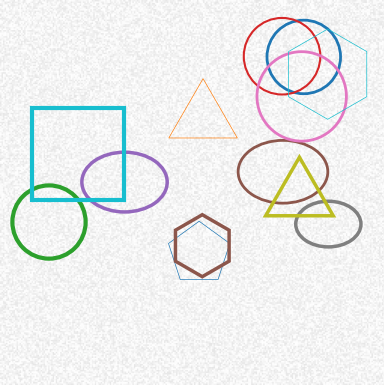[{"shape": "circle", "thickness": 2, "radius": 0.48, "center": [0.789, 0.852]}, {"shape": "pentagon", "thickness": 0.5, "radius": 0.42, "center": [0.517, 0.342]}, {"shape": "triangle", "thickness": 0.5, "radius": 0.51, "center": [0.527, 0.693]}, {"shape": "circle", "thickness": 3, "radius": 0.48, "center": [0.127, 0.423]}, {"shape": "circle", "thickness": 1.5, "radius": 0.5, "center": [0.733, 0.854]}, {"shape": "oval", "thickness": 2.5, "radius": 0.55, "center": [0.323, 0.527]}, {"shape": "hexagon", "thickness": 2.5, "radius": 0.4, "center": [0.525, 0.362]}, {"shape": "oval", "thickness": 2, "radius": 0.58, "center": [0.735, 0.554]}, {"shape": "circle", "thickness": 2, "radius": 0.58, "center": [0.784, 0.75]}, {"shape": "oval", "thickness": 2.5, "radius": 0.42, "center": [0.853, 0.418]}, {"shape": "triangle", "thickness": 2.5, "radius": 0.51, "center": [0.778, 0.49]}, {"shape": "hexagon", "thickness": 0.5, "radius": 0.59, "center": [0.851, 0.807]}, {"shape": "square", "thickness": 3, "radius": 0.6, "center": [0.202, 0.6]}]